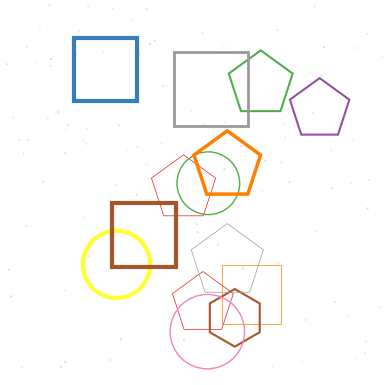[{"shape": "pentagon", "thickness": 0.5, "radius": 0.44, "center": [0.477, 0.51]}, {"shape": "pentagon", "thickness": 0.5, "radius": 0.42, "center": [0.527, 0.212]}, {"shape": "square", "thickness": 3, "radius": 0.41, "center": [0.273, 0.82]}, {"shape": "pentagon", "thickness": 1.5, "radius": 0.44, "center": [0.677, 0.782]}, {"shape": "circle", "thickness": 1, "radius": 0.41, "center": [0.541, 0.524]}, {"shape": "pentagon", "thickness": 1.5, "radius": 0.41, "center": [0.83, 0.716]}, {"shape": "pentagon", "thickness": 2.5, "radius": 0.45, "center": [0.59, 0.569]}, {"shape": "square", "thickness": 0.5, "radius": 0.39, "center": [0.654, 0.235]}, {"shape": "circle", "thickness": 3, "radius": 0.44, "center": [0.303, 0.313]}, {"shape": "square", "thickness": 3, "radius": 0.42, "center": [0.374, 0.389]}, {"shape": "hexagon", "thickness": 1.5, "radius": 0.37, "center": [0.61, 0.174]}, {"shape": "circle", "thickness": 1, "radius": 0.48, "center": [0.539, 0.139]}, {"shape": "square", "thickness": 2, "radius": 0.48, "center": [0.548, 0.77]}, {"shape": "pentagon", "thickness": 0.5, "radius": 0.49, "center": [0.59, 0.321]}]